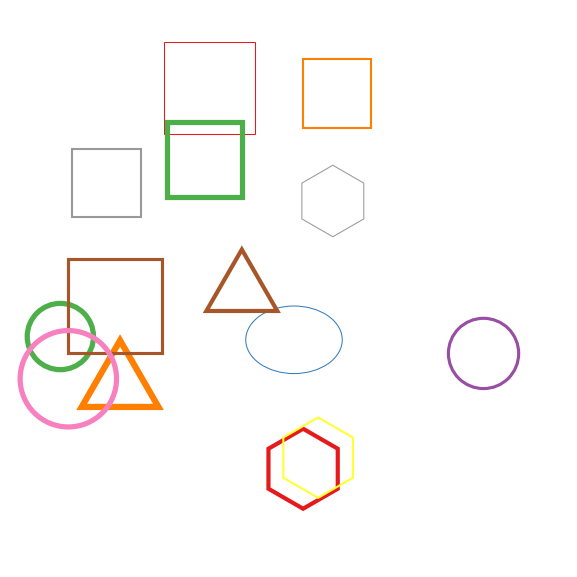[{"shape": "hexagon", "thickness": 2, "radius": 0.35, "center": [0.525, 0.187]}, {"shape": "square", "thickness": 0.5, "radius": 0.4, "center": [0.363, 0.847]}, {"shape": "oval", "thickness": 0.5, "radius": 0.42, "center": [0.509, 0.411]}, {"shape": "square", "thickness": 2.5, "radius": 0.32, "center": [0.354, 0.722]}, {"shape": "circle", "thickness": 2.5, "radius": 0.29, "center": [0.104, 0.416]}, {"shape": "circle", "thickness": 1.5, "radius": 0.3, "center": [0.837, 0.387]}, {"shape": "triangle", "thickness": 3, "radius": 0.38, "center": [0.208, 0.333]}, {"shape": "square", "thickness": 1, "radius": 0.3, "center": [0.583, 0.837]}, {"shape": "hexagon", "thickness": 1, "radius": 0.35, "center": [0.551, 0.207]}, {"shape": "square", "thickness": 1.5, "radius": 0.41, "center": [0.199, 0.47]}, {"shape": "triangle", "thickness": 2, "radius": 0.35, "center": [0.419, 0.496]}, {"shape": "circle", "thickness": 2.5, "radius": 0.42, "center": [0.118, 0.343]}, {"shape": "hexagon", "thickness": 0.5, "radius": 0.31, "center": [0.576, 0.651]}, {"shape": "square", "thickness": 1, "radius": 0.3, "center": [0.185, 0.682]}]